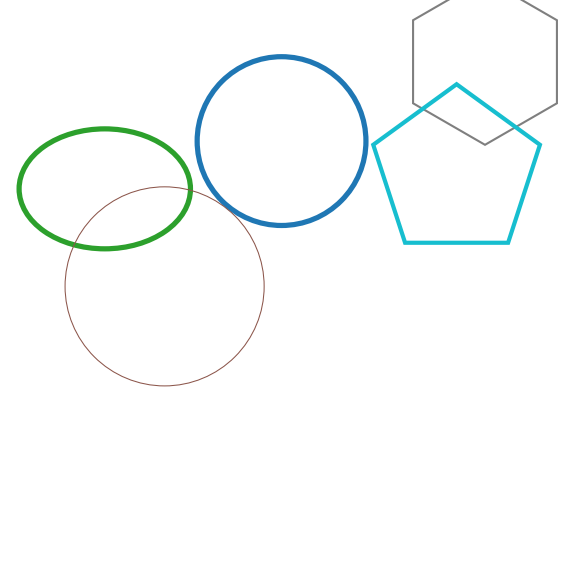[{"shape": "circle", "thickness": 2.5, "radius": 0.73, "center": [0.488, 0.755]}, {"shape": "oval", "thickness": 2.5, "radius": 0.74, "center": [0.181, 0.672]}, {"shape": "circle", "thickness": 0.5, "radius": 0.86, "center": [0.285, 0.503]}, {"shape": "hexagon", "thickness": 1, "radius": 0.72, "center": [0.84, 0.892]}, {"shape": "pentagon", "thickness": 2, "radius": 0.76, "center": [0.791, 0.702]}]